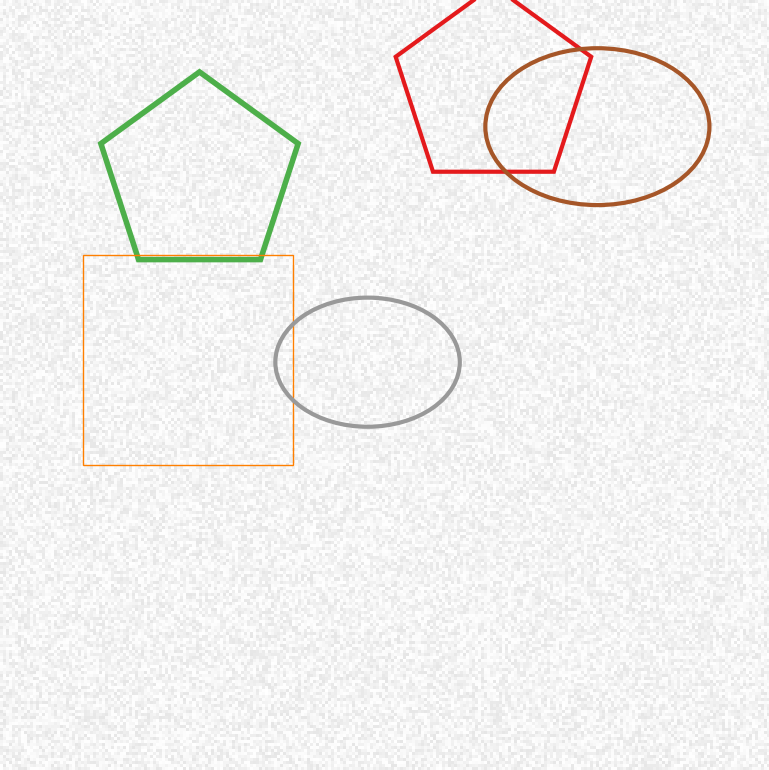[{"shape": "pentagon", "thickness": 1.5, "radius": 0.67, "center": [0.641, 0.885]}, {"shape": "pentagon", "thickness": 2, "radius": 0.67, "center": [0.259, 0.772]}, {"shape": "square", "thickness": 0.5, "radius": 0.68, "center": [0.244, 0.533]}, {"shape": "oval", "thickness": 1.5, "radius": 0.73, "center": [0.776, 0.836]}, {"shape": "oval", "thickness": 1.5, "radius": 0.6, "center": [0.477, 0.53]}]